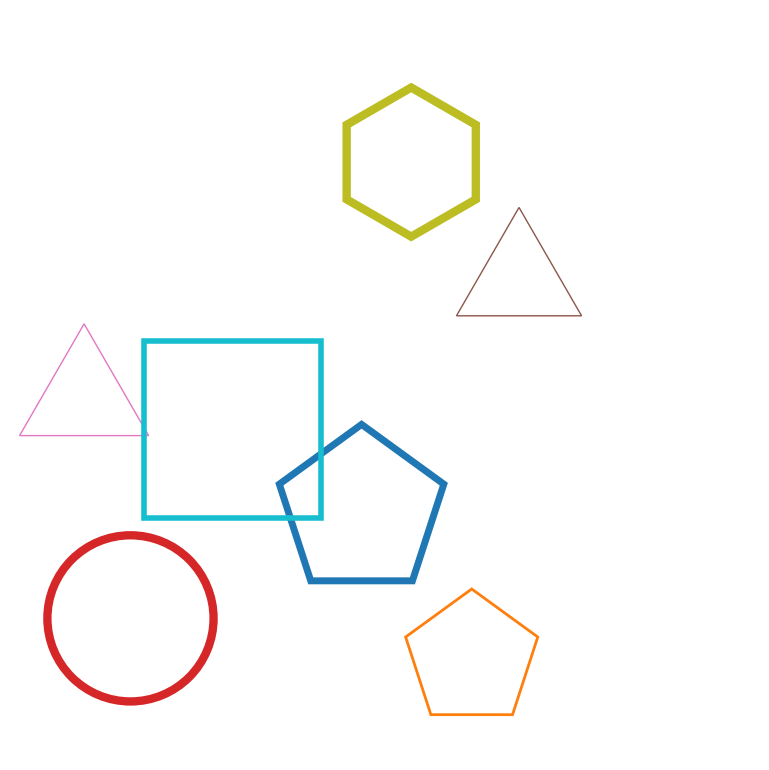[{"shape": "pentagon", "thickness": 2.5, "radius": 0.56, "center": [0.47, 0.337]}, {"shape": "pentagon", "thickness": 1, "radius": 0.45, "center": [0.613, 0.145]}, {"shape": "circle", "thickness": 3, "radius": 0.54, "center": [0.169, 0.197]}, {"shape": "triangle", "thickness": 0.5, "radius": 0.47, "center": [0.674, 0.637]}, {"shape": "triangle", "thickness": 0.5, "radius": 0.48, "center": [0.109, 0.483]}, {"shape": "hexagon", "thickness": 3, "radius": 0.48, "center": [0.534, 0.789]}, {"shape": "square", "thickness": 2, "radius": 0.58, "center": [0.302, 0.442]}]